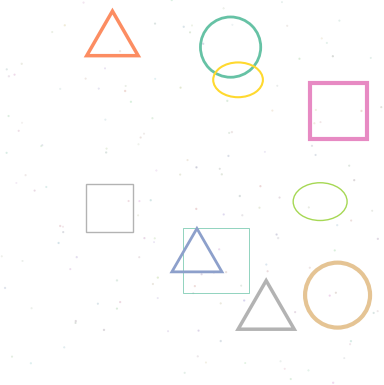[{"shape": "circle", "thickness": 2, "radius": 0.39, "center": [0.599, 0.878]}, {"shape": "square", "thickness": 0.5, "radius": 0.42, "center": [0.561, 0.323]}, {"shape": "triangle", "thickness": 2.5, "radius": 0.39, "center": [0.292, 0.894]}, {"shape": "triangle", "thickness": 2, "radius": 0.38, "center": [0.511, 0.331]}, {"shape": "square", "thickness": 3, "radius": 0.37, "center": [0.879, 0.712]}, {"shape": "oval", "thickness": 1, "radius": 0.35, "center": [0.832, 0.476]}, {"shape": "oval", "thickness": 1.5, "radius": 0.32, "center": [0.618, 0.793]}, {"shape": "circle", "thickness": 3, "radius": 0.42, "center": [0.877, 0.233]}, {"shape": "square", "thickness": 1, "radius": 0.31, "center": [0.284, 0.46]}, {"shape": "triangle", "thickness": 2.5, "radius": 0.42, "center": [0.691, 0.187]}]